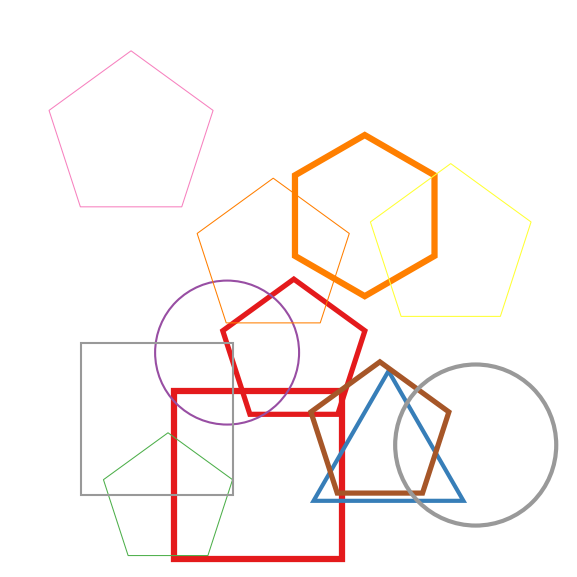[{"shape": "square", "thickness": 3, "radius": 0.73, "center": [0.446, 0.177]}, {"shape": "pentagon", "thickness": 2.5, "radius": 0.65, "center": [0.509, 0.386]}, {"shape": "triangle", "thickness": 2, "radius": 0.75, "center": [0.673, 0.207]}, {"shape": "pentagon", "thickness": 0.5, "radius": 0.59, "center": [0.291, 0.132]}, {"shape": "circle", "thickness": 1, "radius": 0.62, "center": [0.393, 0.389]}, {"shape": "pentagon", "thickness": 0.5, "radius": 0.69, "center": [0.473, 0.552]}, {"shape": "hexagon", "thickness": 3, "radius": 0.7, "center": [0.632, 0.626]}, {"shape": "pentagon", "thickness": 0.5, "radius": 0.73, "center": [0.78, 0.57]}, {"shape": "pentagon", "thickness": 2.5, "radius": 0.63, "center": [0.658, 0.247]}, {"shape": "pentagon", "thickness": 0.5, "radius": 0.75, "center": [0.227, 0.762]}, {"shape": "square", "thickness": 1, "radius": 0.66, "center": [0.272, 0.274]}, {"shape": "circle", "thickness": 2, "radius": 0.7, "center": [0.824, 0.229]}]